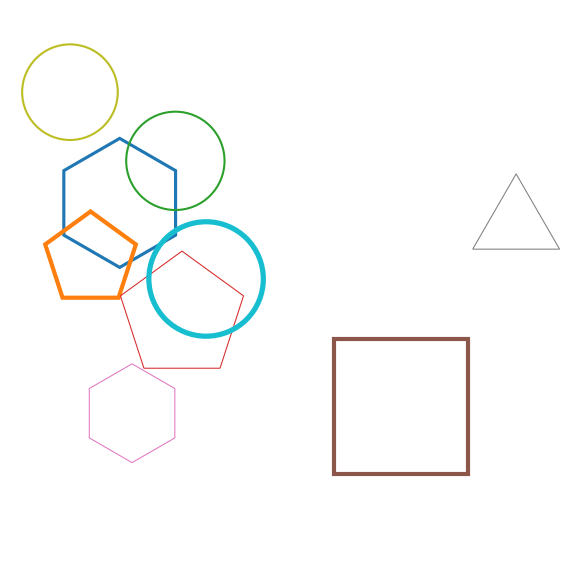[{"shape": "hexagon", "thickness": 1.5, "radius": 0.56, "center": [0.207, 0.648]}, {"shape": "pentagon", "thickness": 2, "radius": 0.41, "center": [0.157, 0.55]}, {"shape": "circle", "thickness": 1, "radius": 0.43, "center": [0.304, 0.721]}, {"shape": "pentagon", "thickness": 0.5, "radius": 0.56, "center": [0.315, 0.452]}, {"shape": "square", "thickness": 2, "radius": 0.58, "center": [0.694, 0.296]}, {"shape": "hexagon", "thickness": 0.5, "radius": 0.43, "center": [0.229, 0.284]}, {"shape": "triangle", "thickness": 0.5, "radius": 0.43, "center": [0.894, 0.611]}, {"shape": "circle", "thickness": 1, "radius": 0.41, "center": [0.121, 0.84]}, {"shape": "circle", "thickness": 2.5, "radius": 0.5, "center": [0.357, 0.516]}]